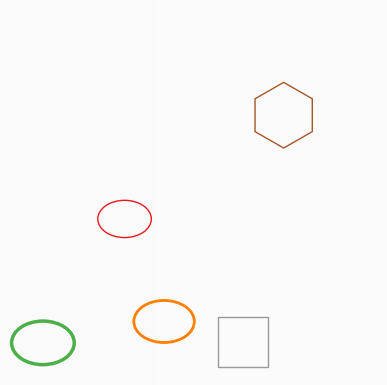[{"shape": "oval", "thickness": 1, "radius": 0.35, "center": [0.321, 0.431]}, {"shape": "oval", "thickness": 2.5, "radius": 0.4, "center": [0.111, 0.109]}, {"shape": "oval", "thickness": 2, "radius": 0.39, "center": [0.423, 0.165]}, {"shape": "hexagon", "thickness": 1, "radius": 0.43, "center": [0.732, 0.701]}, {"shape": "square", "thickness": 1, "radius": 0.32, "center": [0.627, 0.112]}]